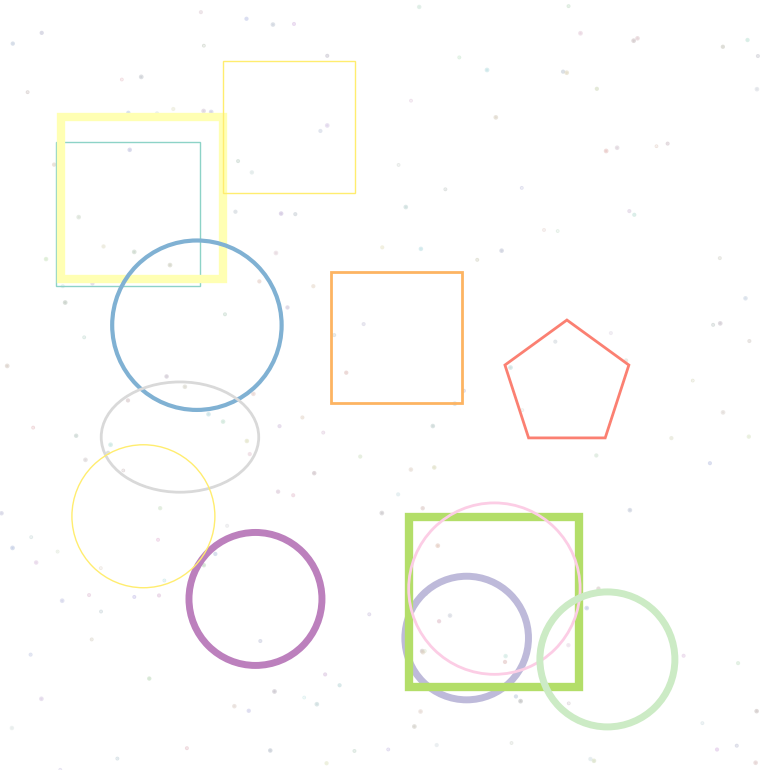[{"shape": "square", "thickness": 0.5, "radius": 0.47, "center": [0.166, 0.722]}, {"shape": "square", "thickness": 3, "radius": 0.52, "center": [0.184, 0.743]}, {"shape": "circle", "thickness": 2.5, "radius": 0.4, "center": [0.606, 0.171]}, {"shape": "pentagon", "thickness": 1, "radius": 0.42, "center": [0.736, 0.5]}, {"shape": "circle", "thickness": 1.5, "radius": 0.55, "center": [0.256, 0.578]}, {"shape": "square", "thickness": 1, "radius": 0.43, "center": [0.515, 0.562]}, {"shape": "square", "thickness": 3, "radius": 0.55, "center": [0.642, 0.218]}, {"shape": "circle", "thickness": 1, "radius": 0.56, "center": [0.642, 0.236]}, {"shape": "oval", "thickness": 1, "radius": 0.51, "center": [0.234, 0.432]}, {"shape": "circle", "thickness": 2.5, "radius": 0.43, "center": [0.332, 0.222]}, {"shape": "circle", "thickness": 2.5, "radius": 0.44, "center": [0.789, 0.144]}, {"shape": "square", "thickness": 0.5, "radius": 0.43, "center": [0.375, 0.835]}, {"shape": "circle", "thickness": 0.5, "radius": 0.46, "center": [0.186, 0.33]}]